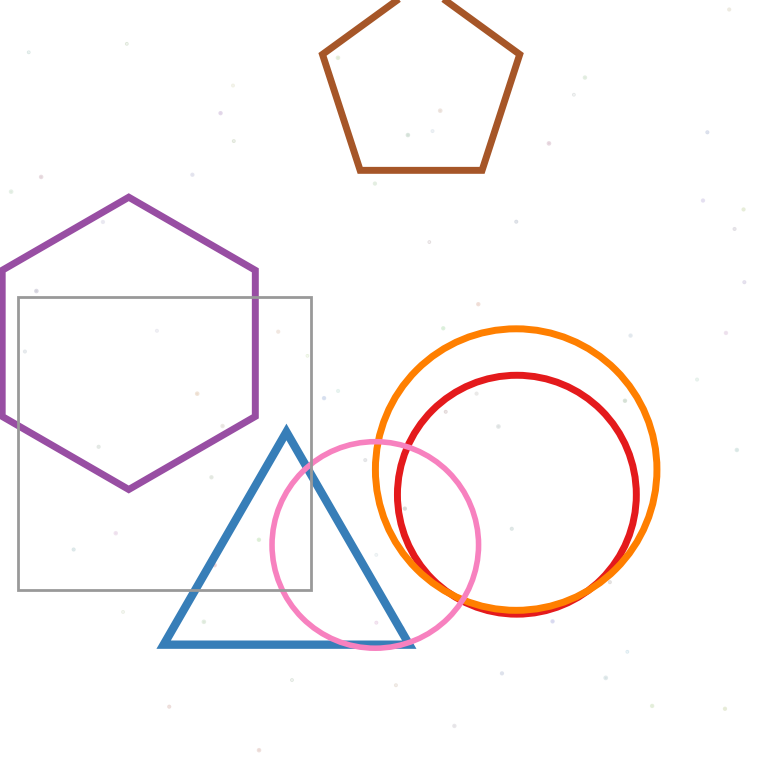[{"shape": "circle", "thickness": 2.5, "radius": 0.78, "center": [0.671, 0.358]}, {"shape": "triangle", "thickness": 3, "radius": 0.92, "center": [0.372, 0.255]}, {"shape": "hexagon", "thickness": 2.5, "radius": 0.95, "center": [0.167, 0.554]}, {"shape": "circle", "thickness": 2.5, "radius": 0.91, "center": [0.67, 0.39]}, {"shape": "pentagon", "thickness": 2.5, "radius": 0.67, "center": [0.547, 0.888]}, {"shape": "circle", "thickness": 2, "radius": 0.67, "center": [0.487, 0.292]}, {"shape": "square", "thickness": 1, "radius": 0.95, "center": [0.213, 0.424]}]